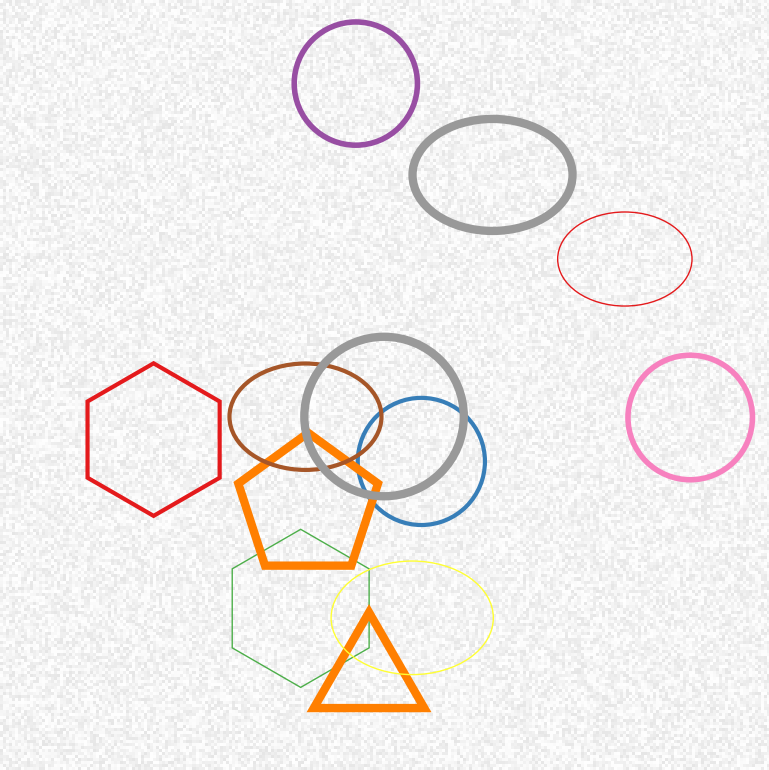[{"shape": "hexagon", "thickness": 1.5, "radius": 0.5, "center": [0.199, 0.429]}, {"shape": "oval", "thickness": 0.5, "radius": 0.44, "center": [0.811, 0.664]}, {"shape": "circle", "thickness": 1.5, "radius": 0.41, "center": [0.547, 0.401]}, {"shape": "hexagon", "thickness": 0.5, "radius": 0.51, "center": [0.39, 0.21]}, {"shape": "circle", "thickness": 2, "radius": 0.4, "center": [0.462, 0.891]}, {"shape": "triangle", "thickness": 3, "radius": 0.41, "center": [0.479, 0.122]}, {"shape": "pentagon", "thickness": 3, "radius": 0.48, "center": [0.4, 0.343]}, {"shape": "oval", "thickness": 0.5, "radius": 0.53, "center": [0.535, 0.198]}, {"shape": "oval", "thickness": 1.5, "radius": 0.49, "center": [0.397, 0.459]}, {"shape": "circle", "thickness": 2, "radius": 0.4, "center": [0.896, 0.458]}, {"shape": "circle", "thickness": 3, "radius": 0.52, "center": [0.499, 0.459]}, {"shape": "oval", "thickness": 3, "radius": 0.52, "center": [0.64, 0.773]}]